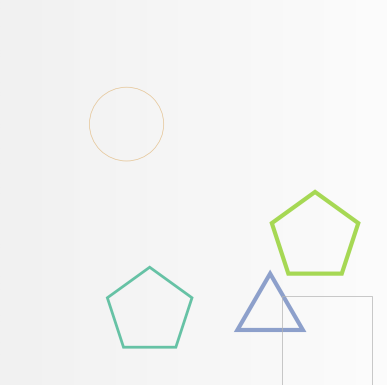[{"shape": "pentagon", "thickness": 2, "radius": 0.57, "center": [0.386, 0.191]}, {"shape": "triangle", "thickness": 3, "radius": 0.49, "center": [0.697, 0.192]}, {"shape": "pentagon", "thickness": 3, "radius": 0.59, "center": [0.813, 0.384]}, {"shape": "circle", "thickness": 0.5, "radius": 0.48, "center": [0.327, 0.678]}, {"shape": "square", "thickness": 0.5, "radius": 0.58, "center": [0.844, 0.114]}]